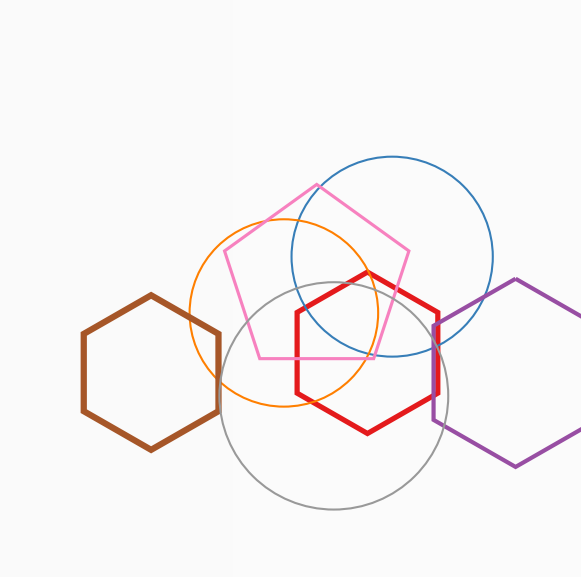[{"shape": "hexagon", "thickness": 2.5, "radius": 0.7, "center": [0.632, 0.388]}, {"shape": "circle", "thickness": 1, "radius": 0.87, "center": [0.675, 0.555]}, {"shape": "hexagon", "thickness": 2, "radius": 0.81, "center": [0.887, 0.354]}, {"shape": "circle", "thickness": 1, "radius": 0.81, "center": [0.488, 0.457]}, {"shape": "hexagon", "thickness": 3, "radius": 0.67, "center": [0.26, 0.354]}, {"shape": "pentagon", "thickness": 1.5, "radius": 0.83, "center": [0.545, 0.513]}, {"shape": "circle", "thickness": 1, "radius": 0.98, "center": [0.574, 0.314]}]